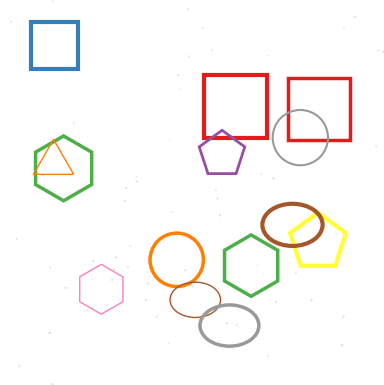[{"shape": "square", "thickness": 2.5, "radius": 0.4, "center": [0.829, 0.717]}, {"shape": "square", "thickness": 3, "radius": 0.41, "center": [0.612, 0.724]}, {"shape": "square", "thickness": 3, "radius": 0.3, "center": [0.141, 0.883]}, {"shape": "hexagon", "thickness": 2.5, "radius": 0.4, "center": [0.652, 0.31]}, {"shape": "hexagon", "thickness": 2.5, "radius": 0.42, "center": [0.165, 0.563]}, {"shape": "pentagon", "thickness": 2, "radius": 0.31, "center": [0.577, 0.599]}, {"shape": "triangle", "thickness": 1, "radius": 0.3, "center": [0.139, 0.577]}, {"shape": "circle", "thickness": 2.5, "radius": 0.35, "center": [0.459, 0.325]}, {"shape": "pentagon", "thickness": 3, "radius": 0.38, "center": [0.826, 0.371]}, {"shape": "oval", "thickness": 3, "radius": 0.39, "center": [0.76, 0.416]}, {"shape": "oval", "thickness": 1, "radius": 0.33, "center": [0.507, 0.221]}, {"shape": "hexagon", "thickness": 1, "radius": 0.32, "center": [0.263, 0.249]}, {"shape": "oval", "thickness": 2.5, "radius": 0.38, "center": [0.596, 0.154]}, {"shape": "circle", "thickness": 1.5, "radius": 0.36, "center": [0.78, 0.643]}]